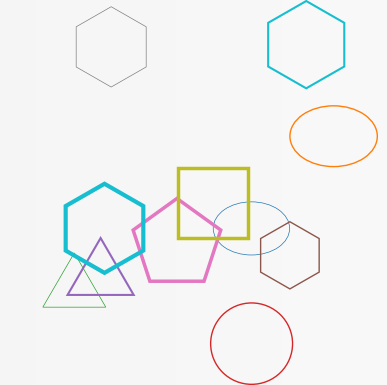[{"shape": "oval", "thickness": 0.5, "radius": 0.49, "center": [0.649, 0.407]}, {"shape": "oval", "thickness": 1, "radius": 0.56, "center": [0.861, 0.646]}, {"shape": "triangle", "thickness": 0.5, "radius": 0.47, "center": [0.192, 0.249]}, {"shape": "circle", "thickness": 1, "radius": 0.53, "center": [0.649, 0.107]}, {"shape": "triangle", "thickness": 1.5, "radius": 0.49, "center": [0.26, 0.283]}, {"shape": "hexagon", "thickness": 1, "radius": 0.44, "center": [0.748, 0.337]}, {"shape": "pentagon", "thickness": 2.5, "radius": 0.59, "center": [0.457, 0.366]}, {"shape": "hexagon", "thickness": 0.5, "radius": 0.52, "center": [0.287, 0.878]}, {"shape": "square", "thickness": 2.5, "radius": 0.45, "center": [0.55, 0.472]}, {"shape": "hexagon", "thickness": 3, "radius": 0.58, "center": [0.27, 0.407]}, {"shape": "hexagon", "thickness": 1.5, "radius": 0.57, "center": [0.79, 0.884]}]